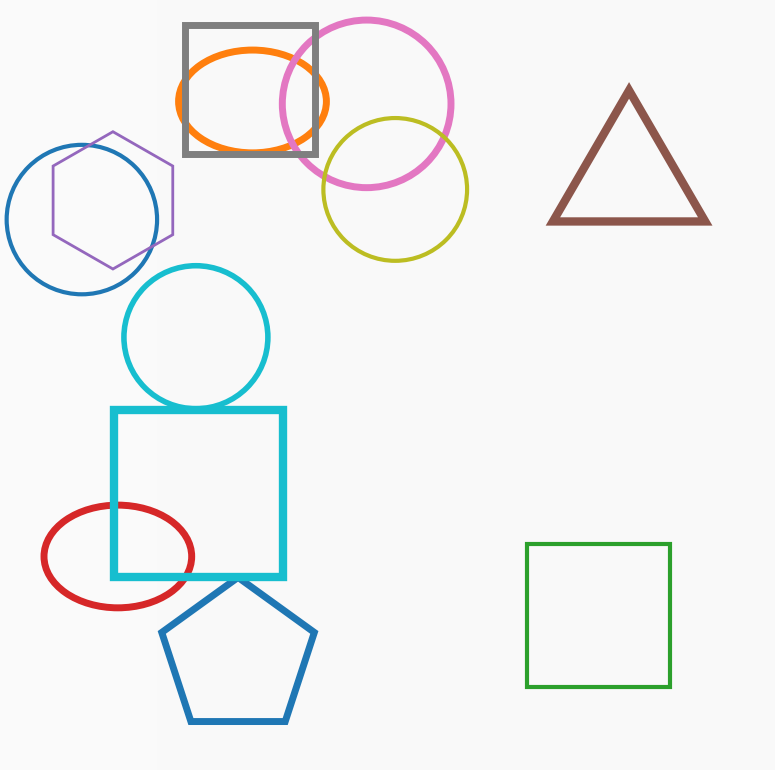[{"shape": "pentagon", "thickness": 2.5, "radius": 0.52, "center": [0.307, 0.147]}, {"shape": "circle", "thickness": 1.5, "radius": 0.49, "center": [0.106, 0.715]}, {"shape": "oval", "thickness": 2.5, "radius": 0.48, "center": [0.326, 0.868]}, {"shape": "square", "thickness": 1.5, "radius": 0.46, "center": [0.772, 0.2]}, {"shape": "oval", "thickness": 2.5, "radius": 0.48, "center": [0.152, 0.277]}, {"shape": "hexagon", "thickness": 1, "radius": 0.45, "center": [0.146, 0.74]}, {"shape": "triangle", "thickness": 3, "radius": 0.57, "center": [0.812, 0.769]}, {"shape": "circle", "thickness": 2.5, "radius": 0.54, "center": [0.473, 0.865]}, {"shape": "square", "thickness": 2.5, "radius": 0.42, "center": [0.322, 0.884]}, {"shape": "circle", "thickness": 1.5, "radius": 0.46, "center": [0.51, 0.754]}, {"shape": "circle", "thickness": 2, "radius": 0.46, "center": [0.253, 0.562]}, {"shape": "square", "thickness": 3, "radius": 0.54, "center": [0.256, 0.359]}]